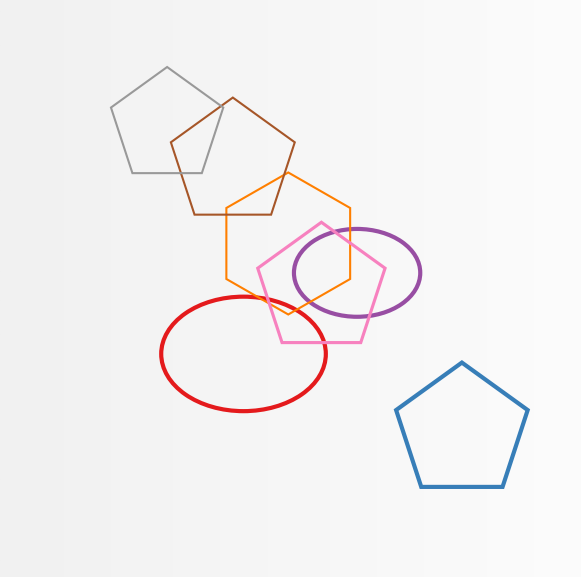[{"shape": "oval", "thickness": 2, "radius": 0.71, "center": [0.419, 0.386]}, {"shape": "pentagon", "thickness": 2, "radius": 0.59, "center": [0.795, 0.252]}, {"shape": "oval", "thickness": 2, "radius": 0.54, "center": [0.614, 0.527]}, {"shape": "hexagon", "thickness": 1, "radius": 0.61, "center": [0.496, 0.578]}, {"shape": "pentagon", "thickness": 1, "radius": 0.56, "center": [0.401, 0.718]}, {"shape": "pentagon", "thickness": 1.5, "radius": 0.58, "center": [0.553, 0.499]}, {"shape": "pentagon", "thickness": 1, "radius": 0.51, "center": [0.288, 0.782]}]